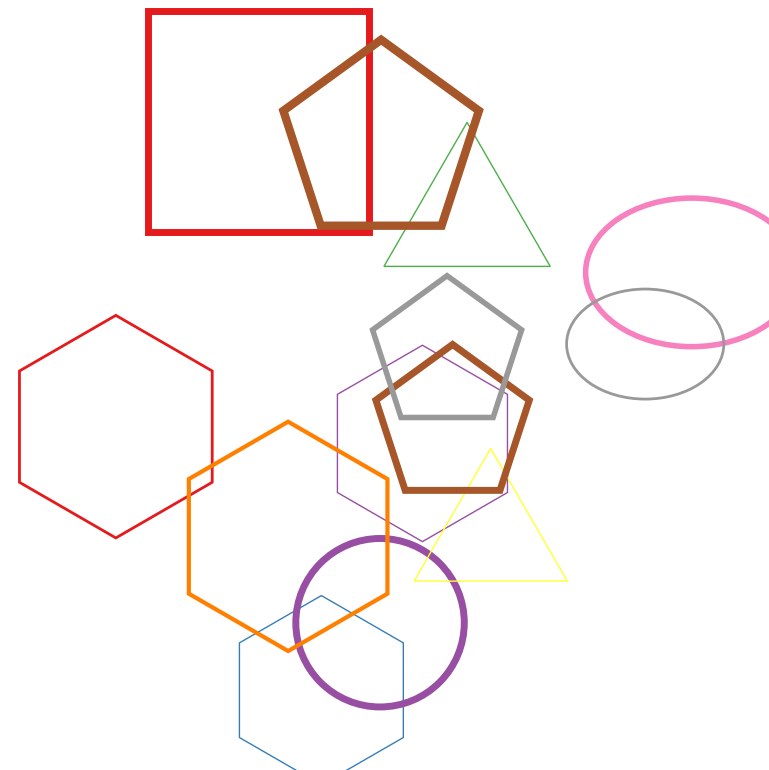[{"shape": "hexagon", "thickness": 1, "radius": 0.72, "center": [0.15, 0.446]}, {"shape": "square", "thickness": 2.5, "radius": 0.72, "center": [0.336, 0.842]}, {"shape": "hexagon", "thickness": 0.5, "radius": 0.61, "center": [0.417, 0.104]}, {"shape": "triangle", "thickness": 0.5, "radius": 0.62, "center": [0.607, 0.716]}, {"shape": "hexagon", "thickness": 0.5, "radius": 0.64, "center": [0.549, 0.424]}, {"shape": "circle", "thickness": 2.5, "radius": 0.55, "center": [0.494, 0.191]}, {"shape": "hexagon", "thickness": 1.5, "radius": 0.74, "center": [0.374, 0.303]}, {"shape": "triangle", "thickness": 0.5, "radius": 0.57, "center": [0.637, 0.303]}, {"shape": "pentagon", "thickness": 2.5, "radius": 0.52, "center": [0.588, 0.448]}, {"shape": "pentagon", "thickness": 3, "radius": 0.67, "center": [0.495, 0.815]}, {"shape": "oval", "thickness": 2, "radius": 0.69, "center": [0.898, 0.646]}, {"shape": "oval", "thickness": 1, "radius": 0.51, "center": [0.838, 0.553]}, {"shape": "pentagon", "thickness": 2, "radius": 0.51, "center": [0.581, 0.54]}]